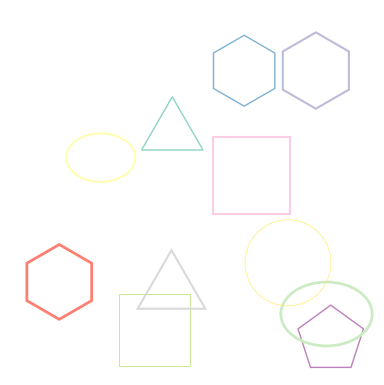[{"shape": "triangle", "thickness": 1, "radius": 0.46, "center": [0.447, 0.656]}, {"shape": "oval", "thickness": 1.5, "radius": 0.45, "center": [0.262, 0.591]}, {"shape": "hexagon", "thickness": 1.5, "radius": 0.5, "center": [0.82, 0.817]}, {"shape": "hexagon", "thickness": 2, "radius": 0.49, "center": [0.154, 0.268]}, {"shape": "hexagon", "thickness": 1, "radius": 0.46, "center": [0.634, 0.816]}, {"shape": "square", "thickness": 0.5, "radius": 0.46, "center": [0.401, 0.143]}, {"shape": "square", "thickness": 1.5, "radius": 0.5, "center": [0.654, 0.544]}, {"shape": "triangle", "thickness": 1.5, "radius": 0.51, "center": [0.445, 0.249]}, {"shape": "pentagon", "thickness": 1, "radius": 0.45, "center": [0.859, 0.118]}, {"shape": "oval", "thickness": 2, "radius": 0.59, "center": [0.848, 0.184]}, {"shape": "circle", "thickness": 0.5, "radius": 0.56, "center": [0.748, 0.317]}]